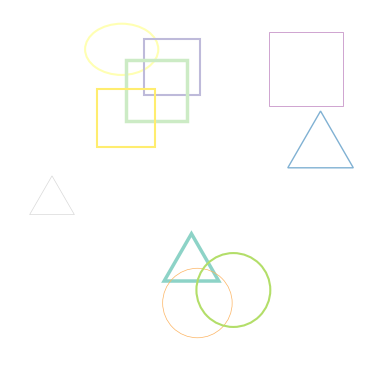[{"shape": "triangle", "thickness": 2.5, "radius": 0.41, "center": [0.497, 0.311]}, {"shape": "oval", "thickness": 1.5, "radius": 0.48, "center": [0.316, 0.872]}, {"shape": "square", "thickness": 1.5, "radius": 0.36, "center": [0.446, 0.826]}, {"shape": "triangle", "thickness": 1, "radius": 0.49, "center": [0.833, 0.613]}, {"shape": "circle", "thickness": 0.5, "radius": 0.45, "center": [0.513, 0.213]}, {"shape": "circle", "thickness": 1.5, "radius": 0.48, "center": [0.606, 0.247]}, {"shape": "triangle", "thickness": 0.5, "radius": 0.34, "center": [0.135, 0.476]}, {"shape": "square", "thickness": 0.5, "radius": 0.48, "center": [0.795, 0.822]}, {"shape": "square", "thickness": 2.5, "radius": 0.4, "center": [0.407, 0.764]}, {"shape": "square", "thickness": 1.5, "radius": 0.37, "center": [0.327, 0.694]}]